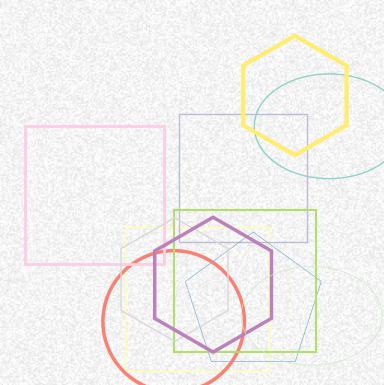[{"shape": "oval", "thickness": 1, "radius": 0.97, "center": [0.855, 0.672]}, {"shape": "square", "thickness": 1, "radius": 0.93, "center": [0.512, 0.223]}, {"shape": "square", "thickness": 1, "radius": 0.83, "center": [0.63, 0.537]}, {"shape": "circle", "thickness": 2.5, "radius": 0.92, "center": [0.451, 0.165]}, {"shape": "pentagon", "thickness": 0.5, "radius": 0.93, "center": [0.658, 0.212]}, {"shape": "square", "thickness": 1.5, "radius": 0.92, "center": [0.636, 0.269]}, {"shape": "square", "thickness": 2, "radius": 0.9, "center": [0.245, 0.493]}, {"shape": "hexagon", "thickness": 1, "radius": 0.8, "center": [0.453, 0.274]}, {"shape": "hexagon", "thickness": 2.5, "radius": 0.88, "center": [0.553, 0.261]}, {"shape": "oval", "thickness": 0.5, "radius": 0.92, "center": [0.809, 0.18]}, {"shape": "hexagon", "thickness": 3, "radius": 0.78, "center": [0.766, 0.752]}]